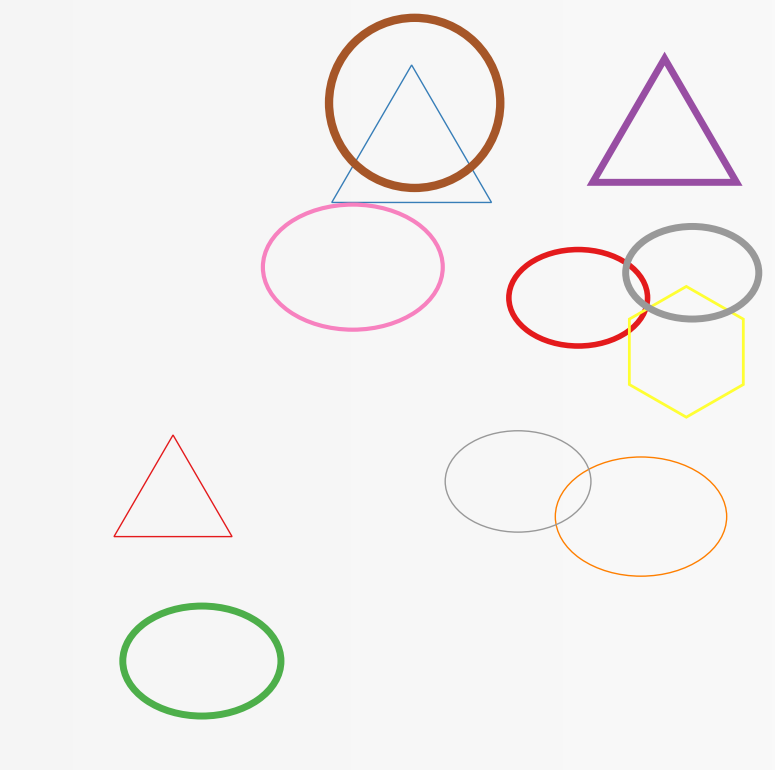[{"shape": "triangle", "thickness": 0.5, "radius": 0.44, "center": [0.223, 0.347]}, {"shape": "oval", "thickness": 2, "radius": 0.45, "center": [0.746, 0.613]}, {"shape": "triangle", "thickness": 0.5, "radius": 0.6, "center": [0.531, 0.797]}, {"shape": "oval", "thickness": 2.5, "radius": 0.51, "center": [0.26, 0.142]}, {"shape": "triangle", "thickness": 2.5, "radius": 0.54, "center": [0.858, 0.817]}, {"shape": "oval", "thickness": 0.5, "radius": 0.55, "center": [0.827, 0.329]}, {"shape": "hexagon", "thickness": 1, "radius": 0.42, "center": [0.886, 0.543]}, {"shape": "circle", "thickness": 3, "radius": 0.55, "center": [0.535, 0.866]}, {"shape": "oval", "thickness": 1.5, "radius": 0.58, "center": [0.455, 0.653]}, {"shape": "oval", "thickness": 2.5, "radius": 0.43, "center": [0.893, 0.646]}, {"shape": "oval", "thickness": 0.5, "radius": 0.47, "center": [0.668, 0.375]}]